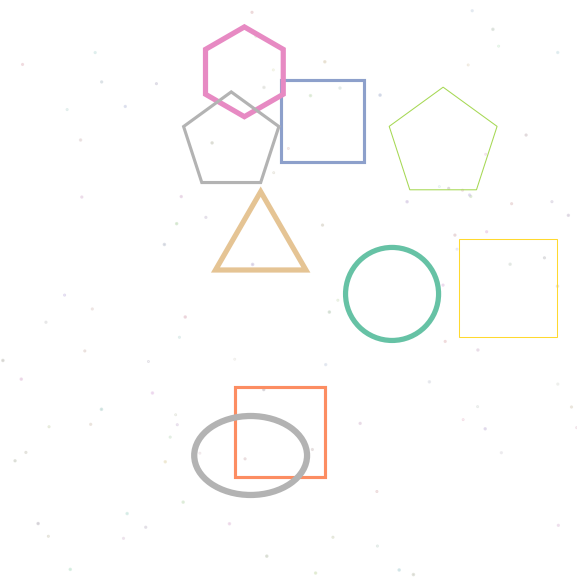[{"shape": "circle", "thickness": 2.5, "radius": 0.4, "center": [0.679, 0.49]}, {"shape": "square", "thickness": 1.5, "radius": 0.39, "center": [0.485, 0.252]}, {"shape": "square", "thickness": 1.5, "radius": 0.36, "center": [0.559, 0.79]}, {"shape": "hexagon", "thickness": 2.5, "radius": 0.39, "center": [0.423, 0.875]}, {"shape": "pentagon", "thickness": 0.5, "radius": 0.49, "center": [0.767, 0.75]}, {"shape": "square", "thickness": 0.5, "radius": 0.42, "center": [0.88, 0.5]}, {"shape": "triangle", "thickness": 2.5, "radius": 0.45, "center": [0.451, 0.577]}, {"shape": "pentagon", "thickness": 1.5, "radius": 0.43, "center": [0.4, 0.753]}, {"shape": "oval", "thickness": 3, "radius": 0.49, "center": [0.434, 0.21]}]